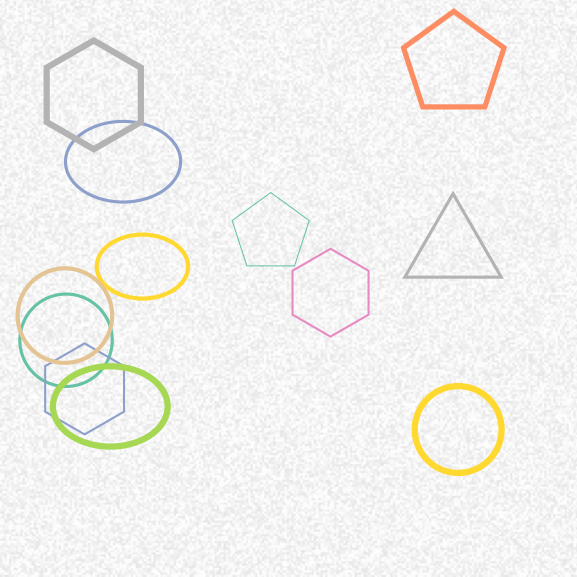[{"shape": "circle", "thickness": 1.5, "radius": 0.4, "center": [0.114, 0.41]}, {"shape": "pentagon", "thickness": 0.5, "radius": 0.35, "center": [0.469, 0.596]}, {"shape": "pentagon", "thickness": 2.5, "radius": 0.46, "center": [0.786, 0.888]}, {"shape": "hexagon", "thickness": 1, "radius": 0.39, "center": [0.146, 0.326]}, {"shape": "oval", "thickness": 1.5, "radius": 0.5, "center": [0.213, 0.719]}, {"shape": "hexagon", "thickness": 1, "radius": 0.38, "center": [0.572, 0.492]}, {"shape": "oval", "thickness": 3, "radius": 0.5, "center": [0.191, 0.295]}, {"shape": "circle", "thickness": 3, "radius": 0.38, "center": [0.793, 0.255]}, {"shape": "oval", "thickness": 2, "radius": 0.4, "center": [0.247, 0.538]}, {"shape": "circle", "thickness": 2, "radius": 0.41, "center": [0.112, 0.453]}, {"shape": "triangle", "thickness": 1.5, "radius": 0.48, "center": [0.785, 0.567]}, {"shape": "hexagon", "thickness": 3, "radius": 0.47, "center": [0.162, 0.835]}]